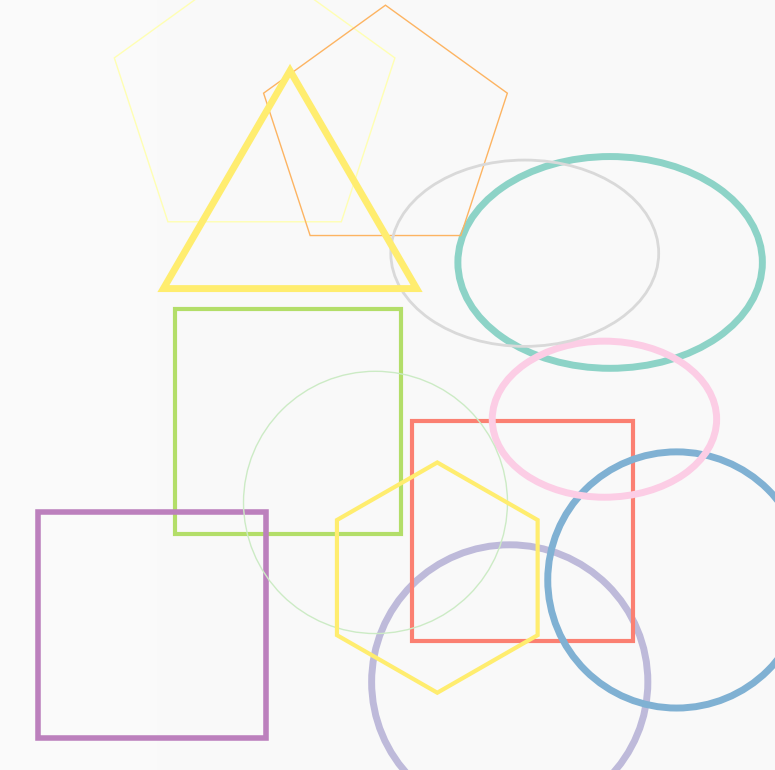[{"shape": "oval", "thickness": 2.5, "radius": 0.98, "center": [0.787, 0.659]}, {"shape": "pentagon", "thickness": 0.5, "radius": 0.95, "center": [0.329, 0.866]}, {"shape": "circle", "thickness": 2.5, "radius": 0.89, "center": [0.658, 0.114]}, {"shape": "square", "thickness": 1.5, "radius": 0.71, "center": [0.674, 0.31]}, {"shape": "circle", "thickness": 2.5, "radius": 0.83, "center": [0.873, 0.247]}, {"shape": "pentagon", "thickness": 0.5, "radius": 0.83, "center": [0.497, 0.828]}, {"shape": "square", "thickness": 1.5, "radius": 0.73, "center": [0.372, 0.452]}, {"shape": "oval", "thickness": 2.5, "radius": 0.72, "center": [0.78, 0.456]}, {"shape": "oval", "thickness": 1, "radius": 0.86, "center": [0.677, 0.671]}, {"shape": "square", "thickness": 2, "radius": 0.73, "center": [0.196, 0.188]}, {"shape": "circle", "thickness": 0.5, "radius": 0.85, "center": [0.484, 0.348]}, {"shape": "triangle", "thickness": 2.5, "radius": 0.94, "center": [0.374, 0.72]}, {"shape": "hexagon", "thickness": 1.5, "radius": 0.75, "center": [0.564, 0.25]}]